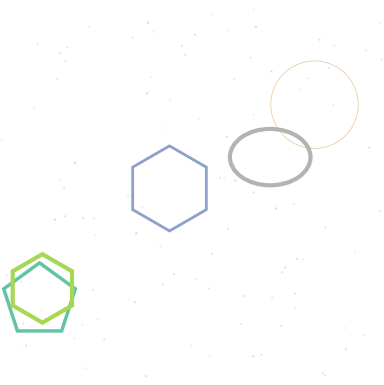[{"shape": "pentagon", "thickness": 2.5, "radius": 0.49, "center": [0.103, 0.219]}, {"shape": "hexagon", "thickness": 2, "radius": 0.55, "center": [0.44, 0.511]}, {"shape": "hexagon", "thickness": 3, "radius": 0.44, "center": [0.11, 0.251]}, {"shape": "circle", "thickness": 0.5, "radius": 0.57, "center": [0.817, 0.728]}, {"shape": "oval", "thickness": 3, "radius": 0.52, "center": [0.702, 0.592]}]